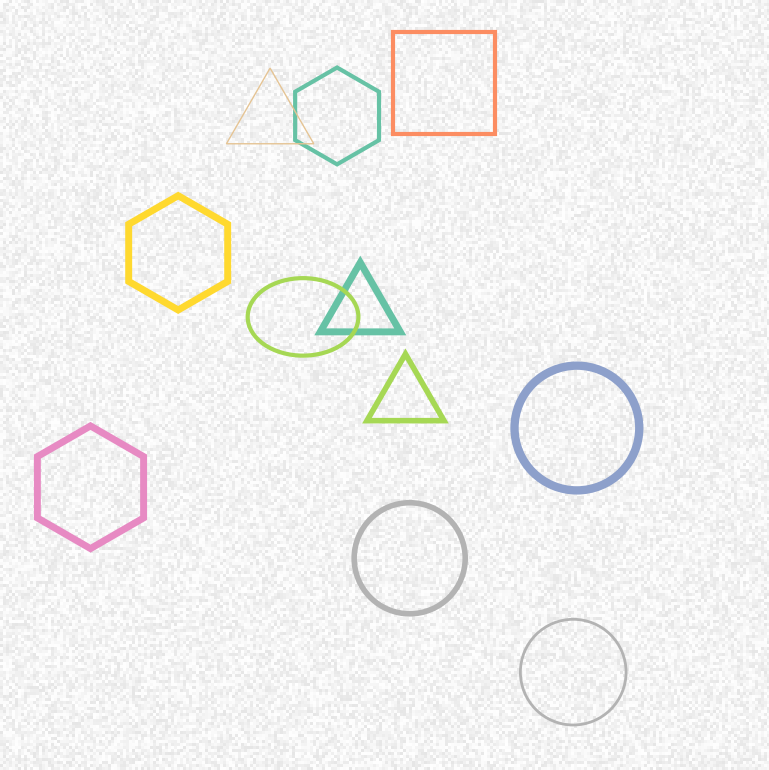[{"shape": "triangle", "thickness": 2.5, "radius": 0.3, "center": [0.468, 0.599]}, {"shape": "hexagon", "thickness": 1.5, "radius": 0.31, "center": [0.438, 0.849]}, {"shape": "square", "thickness": 1.5, "radius": 0.33, "center": [0.576, 0.892]}, {"shape": "circle", "thickness": 3, "radius": 0.4, "center": [0.749, 0.444]}, {"shape": "hexagon", "thickness": 2.5, "radius": 0.4, "center": [0.118, 0.367]}, {"shape": "triangle", "thickness": 2, "radius": 0.29, "center": [0.527, 0.483]}, {"shape": "oval", "thickness": 1.5, "radius": 0.36, "center": [0.394, 0.588]}, {"shape": "hexagon", "thickness": 2.5, "radius": 0.37, "center": [0.231, 0.672]}, {"shape": "triangle", "thickness": 0.5, "radius": 0.33, "center": [0.351, 0.846]}, {"shape": "circle", "thickness": 2, "radius": 0.36, "center": [0.532, 0.275]}, {"shape": "circle", "thickness": 1, "radius": 0.34, "center": [0.744, 0.127]}]